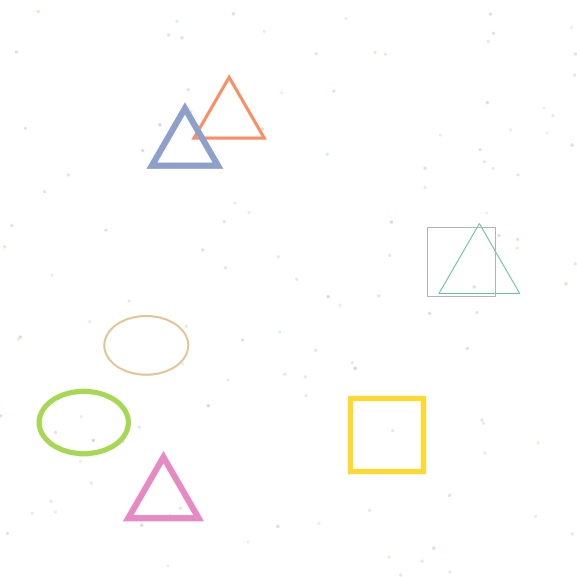[{"shape": "triangle", "thickness": 0.5, "radius": 0.4, "center": [0.83, 0.531]}, {"shape": "triangle", "thickness": 1.5, "radius": 0.35, "center": [0.397, 0.795]}, {"shape": "triangle", "thickness": 3, "radius": 0.33, "center": [0.32, 0.745]}, {"shape": "triangle", "thickness": 3, "radius": 0.35, "center": [0.283, 0.137]}, {"shape": "oval", "thickness": 2.5, "radius": 0.39, "center": [0.145, 0.267]}, {"shape": "square", "thickness": 2.5, "radius": 0.32, "center": [0.67, 0.246]}, {"shape": "oval", "thickness": 1, "radius": 0.36, "center": [0.253, 0.401]}, {"shape": "square", "thickness": 0.5, "radius": 0.3, "center": [0.799, 0.547]}]